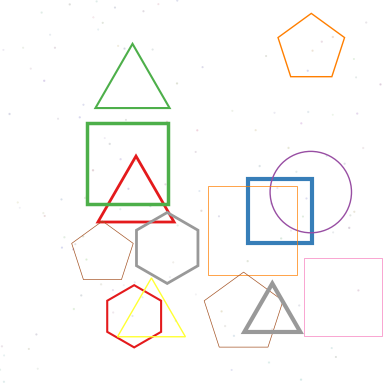[{"shape": "triangle", "thickness": 2, "radius": 0.57, "center": [0.353, 0.48]}, {"shape": "hexagon", "thickness": 1.5, "radius": 0.4, "center": [0.348, 0.178]}, {"shape": "square", "thickness": 3, "radius": 0.42, "center": [0.727, 0.452]}, {"shape": "square", "thickness": 2.5, "radius": 0.52, "center": [0.332, 0.575]}, {"shape": "triangle", "thickness": 1.5, "radius": 0.56, "center": [0.344, 0.775]}, {"shape": "circle", "thickness": 1, "radius": 0.53, "center": [0.807, 0.501]}, {"shape": "square", "thickness": 0.5, "radius": 0.57, "center": [0.655, 0.402]}, {"shape": "pentagon", "thickness": 1, "radius": 0.45, "center": [0.809, 0.874]}, {"shape": "triangle", "thickness": 1, "radius": 0.51, "center": [0.393, 0.176]}, {"shape": "pentagon", "thickness": 0.5, "radius": 0.54, "center": [0.633, 0.185]}, {"shape": "pentagon", "thickness": 0.5, "radius": 0.42, "center": [0.266, 0.342]}, {"shape": "square", "thickness": 0.5, "radius": 0.5, "center": [0.892, 0.228]}, {"shape": "triangle", "thickness": 3, "radius": 0.42, "center": [0.707, 0.18]}, {"shape": "hexagon", "thickness": 2, "radius": 0.46, "center": [0.434, 0.356]}]